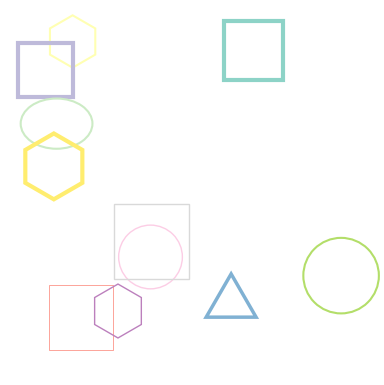[{"shape": "square", "thickness": 3, "radius": 0.38, "center": [0.658, 0.87]}, {"shape": "hexagon", "thickness": 1.5, "radius": 0.34, "center": [0.189, 0.892]}, {"shape": "square", "thickness": 3, "radius": 0.35, "center": [0.119, 0.818]}, {"shape": "square", "thickness": 0.5, "radius": 0.42, "center": [0.21, 0.174]}, {"shape": "triangle", "thickness": 2.5, "radius": 0.37, "center": [0.6, 0.214]}, {"shape": "circle", "thickness": 1.5, "radius": 0.49, "center": [0.886, 0.284]}, {"shape": "circle", "thickness": 1, "radius": 0.41, "center": [0.391, 0.333]}, {"shape": "square", "thickness": 1, "radius": 0.49, "center": [0.393, 0.373]}, {"shape": "hexagon", "thickness": 1, "radius": 0.35, "center": [0.306, 0.192]}, {"shape": "oval", "thickness": 1.5, "radius": 0.47, "center": [0.147, 0.679]}, {"shape": "hexagon", "thickness": 3, "radius": 0.43, "center": [0.14, 0.568]}]